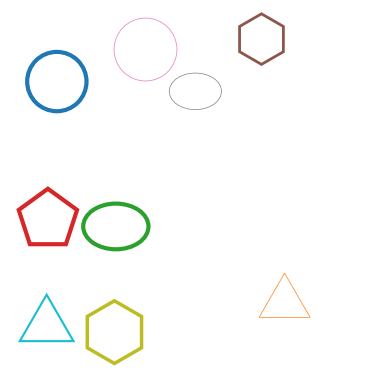[{"shape": "circle", "thickness": 3, "radius": 0.39, "center": [0.148, 0.788]}, {"shape": "triangle", "thickness": 0.5, "radius": 0.38, "center": [0.739, 0.214]}, {"shape": "oval", "thickness": 3, "radius": 0.42, "center": [0.301, 0.412]}, {"shape": "pentagon", "thickness": 3, "radius": 0.4, "center": [0.124, 0.43]}, {"shape": "hexagon", "thickness": 2, "radius": 0.33, "center": [0.679, 0.898]}, {"shape": "circle", "thickness": 0.5, "radius": 0.41, "center": [0.378, 0.871]}, {"shape": "oval", "thickness": 0.5, "radius": 0.34, "center": [0.507, 0.763]}, {"shape": "hexagon", "thickness": 2.5, "radius": 0.41, "center": [0.297, 0.137]}, {"shape": "triangle", "thickness": 1.5, "radius": 0.4, "center": [0.121, 0.154]}]